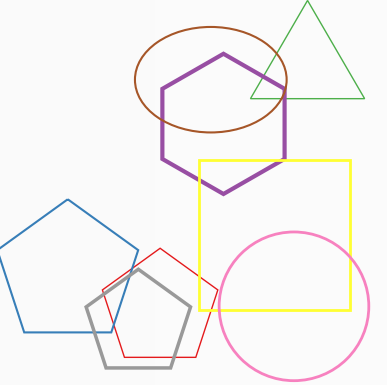[{"shape": "pentagon", "thickness": 1, "radius": 0.78, "center": [0.413, 0.199]}, {"shape": "pentagon", "thickness": 1.5, "radius": 0.96, "center": [0.175, 0.291]}, {"shape": "triangle", "thickness": 1, "radius": 0.85, "center": [0.794, 0.829]}, {"shape": "hexagon", "thickness": 3, "radius": 0.91, "center": [0.577, 0.678]}, {"shape": "square", "thickness": 2, "radius": 0.98, "center": [0.709, 0.389]}, {"shape": "oval", "thickness": 1.5, "radius": 0.98, "center": [0.544, 0.793]}, {"shape": "circle", "thickness": 2, "radius": 0.97, "center": [0.759, 0.204]}, {"shape": "pentagon", "thickness": 2.5, "radius": 0.71, "center": [0.357, 0.159]}]